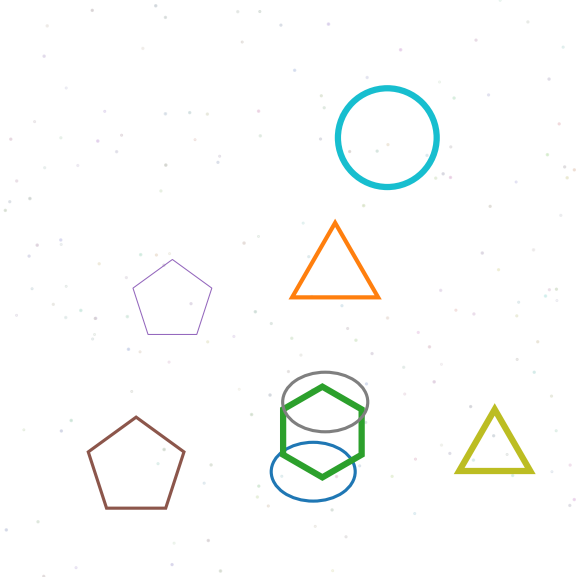[{"shape": "oval", "thickness": 1.5, "radius": 0.36, "center": [0.542, 0.182]}, {"shape": "triangle", "thickness": 2, "radius": 0.43, "center": [0.58, 0.527]}, {"shape": "hexagon", "thickness": 3, "radius": 0.39, "center": [0.558, 0.251]}, {"shape": "pentagon", "thickness": 0.5, "radius": 0.36, "center": [0.299, 0.478]}, {"shape": "pentagon", "thickness": 1.5, "radius": 0.44, "center": [0.236, 0.19]}, {"shape": "oval", "thickness": 1.5, "radius": 0.37, "center": [0.563, 0.303]}, {"shape": "triangle", "thickness": 3, "radius": 0.36, "center": [0.857, 0.219]}, {"shape": "circle", "thickness": 3, "radius": 0.43, "center": [0.671, 0.761]}]